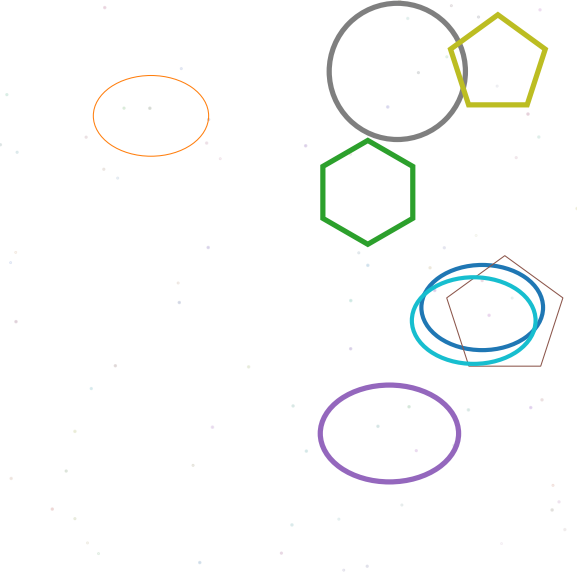[{"shape": "oval", "thickness": 2, "radius": 0.53, "center": [0.835, 0.467]}, {"shape": "oval", "thickness": 0.5, "radius": 0.5, "center": [0.261, 0.799]}, {"shape": "hexagon", "thickness": 2.5, "radius": 0.45, "center": [0.637, 0.666]}, {"shape": "oval", "thickness": 2.5, "radius": 0.6, "center": [0.674, 0.249]}, {"shape": "pentagon", "thickness": 0.5, "radius": 0.53, "center": [0.874, 0.451]}, {"shape": "circle", "thickness": 2.5, "radius": 0.59, "center": [0.688, 0.876]}, {"shape": "pentagon", "thickness": 2.5, "radius": 0.43, "center": [0.862, 0.887]}, {"shape": "oval", "thickness": 2, "radius": 0.54, "center": [0.82, 0.444]}]